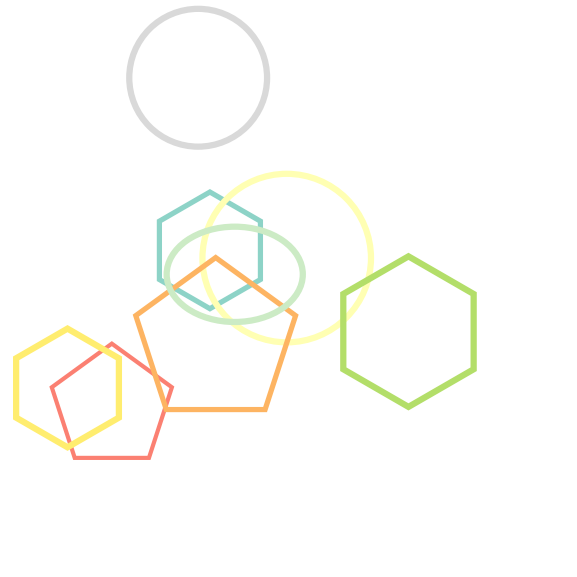[{"shape": "hexagon", "thickness": 2.5, "radius": 0.51, "center": [0.363, 0.566]}, {"shape": "circle", "thickness": 3, "radius": 0.73, "center": [0.496, 0.552]}, {"shape": "pentagon", "thickness": 2, "radius": 0.55, "center": [0.194, 0.295]}, {"shape": "pentagon", "thickness": 2.5, "radius": 0.73, "center": [0.373, 0.408]}, {"shape": "hexagon", "thickness": 3, "radius": 0.65, "center": [0.707, 0.425]}, {"shape": "circle", "thickness": 3, "radius": 0.6, "center": [0.343, 0.865]}, {"shape": "oval", "thickness": 3, "radius": 0.59, "center": [0.406, 0.524]}, {"shape": "hexagon", "thickness": 3, "radius": 0.51, "center": [0.117, 0.327]}]